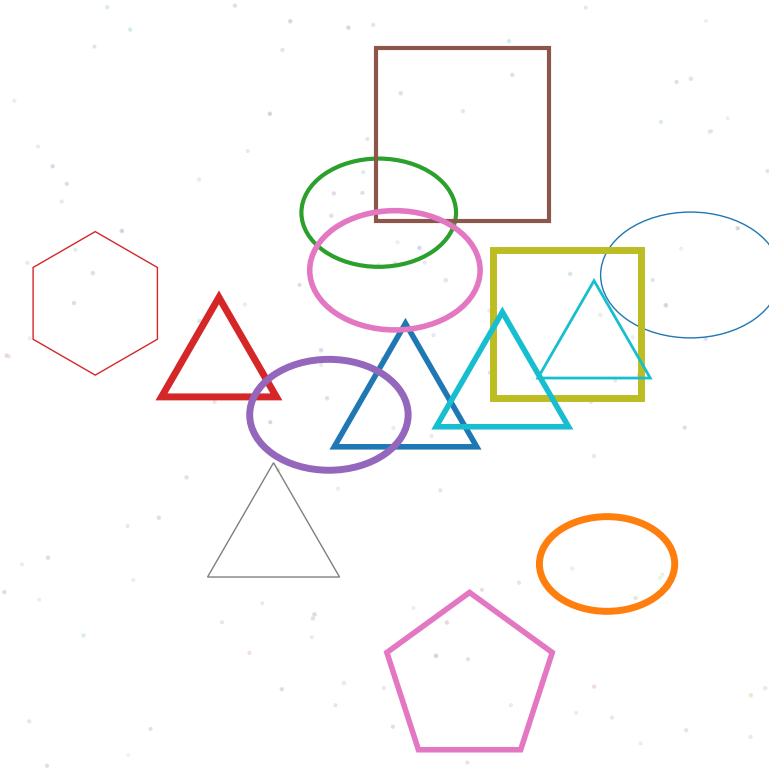[{"shape": "triangle", "thickness": 2, "radius": 0.53, "center": [0.527, 0.473]}, {"shape": "oval", "thickness": 0.5, "radius": 0.58, "center": [0.897, 0.643]}, {"shape": "oval", "thickness": 2.5, "radius": 0.44, "center": [0.788, 0.268]}, {"shape": "oval", "thickness": 1.5, "radius": 0.5, "center": [0.492, 0.724]}, {"shape": "triangle", "thickness": 2.5, "radius": 0.43, "center": [0.284, 0.528]}, {"shape": "hexagon", "thickness": 0.5, "radius": 0.47, "center": [0.124, 0.606]}, {"shape": "oval", "thickness": 2.5, "radius": 0.51, "center": [0.427, 0.461]}, {"shape": "square", "thickness": 1.5, "radius": 0.56, "center": [0.601, 0.825]}, {"shape": "oval", "thickness": 2, "radius": 0.55, "center": [0.513, 0.649]}, {"shape": "pentagon", "thickness": 2, "radius": 0.56, "center": [0.61, 0.118]}, {"shape": "triangle", "thickness": 0.5, "radius": 0.49, "center": [0.355, 0.3]}, {"shape": "square", "thickness": 2.5, "radius": 0.48, "center": [0.737, 0.579]}, {"shape": "triangle", "thickness": 2, "radius": 0.5, "center": [0.652, 0.495]}, {"shape": "triangle", "thickness": 1, "radius": 0.42, "center": [0.771, 0.551]}]